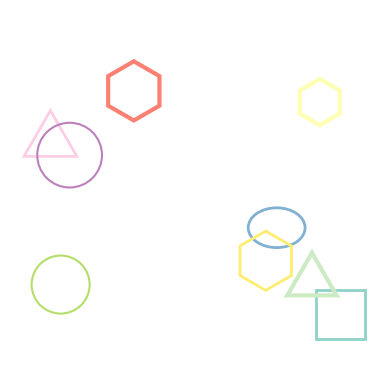[{"shape": "square", "thickness": 2, "radius": 0.32, "center": [0.885, 0.184]}, {"shape": "hexagon", "thickness": 3, "radius": 0.3, "center": [0.831, 0.735]}, {"shape": "hexagon", "thickness": 3, "radius": 0.38, "center": [0.348, 0.764]}, {"shape": "oval", "thickness": 2, "radius": 0.37, "center": [0.719, 0.409]}, {"shape": "circle", "thickness": 1.5, "radius": 0.38, "center": [0.158, 0.261]}, {"shape": "triangle", "thickness": 2, "radius": 0.4, "center": [0.131, 0.633]}, {"shape": "circle", "thickness": 1.5, "radius": 0.42, "center": [0.181, 0.597]}, {"shape": "triangle", "thickness": 3, "radius": 0.37, "center": [0.81, 0.27]}, {"shape": "hexagon", "thickness": 2, "radius": 0.39, "center": [0.69, 0.323]}]